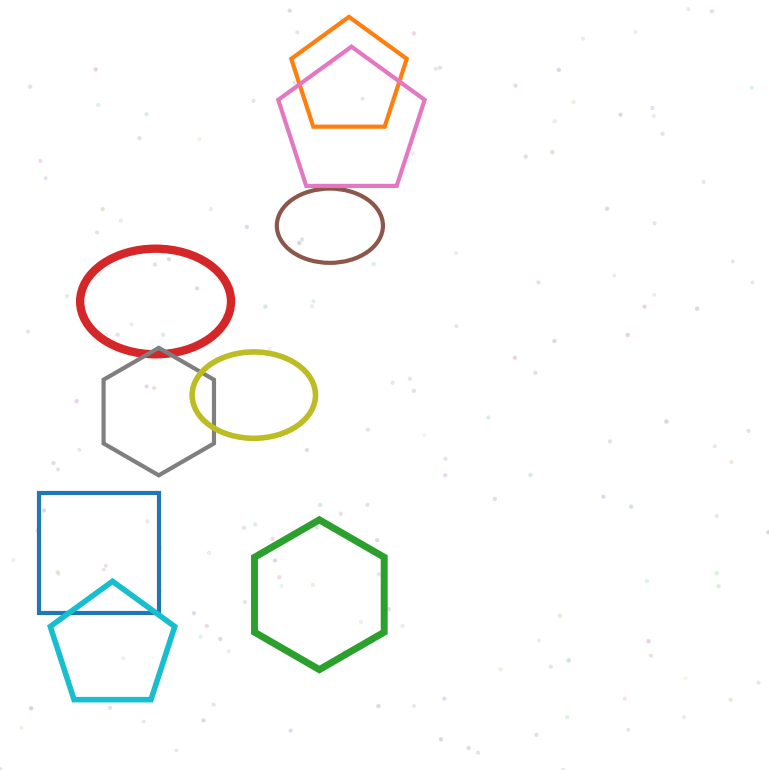[{"shape": "square", "thickness": 1.5, "radius": 0.39, "center": [0.129, 0.282]}, {"shape": "pentagon", "thickness": 1.5, "radius": 0.39, "center": [0.453, 0.899]}, {"shape": "hexagon", "thickness": 2.5, "radius": 0.49, "center": [0.415, 0.228]}, {"shape": "oval", "thickness": 3, "radius": 0.49, "center": [0.202, 0.608]}, {"shape": "oval", "thickness": 1.5, "radius": 0.34, "center": [0.428, 0.707]}, {"shape": "pentagon", "thickness": 1.5, "radius": 0.5, "center": [0.456, 0.839]}, {"shape": "hexagon", "thickness": 1.5, "radius": 0.41, "center": [0.206, 0.465]}, {"shape": "oval", "thickness": 2, "radius": 0.4, "center": [0.33, 0.487]}, {"shape": "pentagon", "thickness": 2, "radius": 0.42, "center": [0.146, 0.16]}]